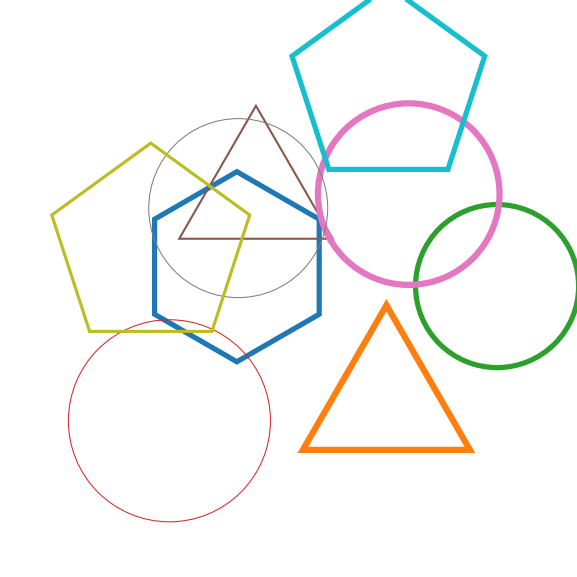[{"shape": "hexagon", "thickness": 2.5, "radius": 0.82, "center": [0.41, 0.537]}, {"shape": "triangle", "thickness": 3, "radius": 0.83, "center": [0.669, 0.304]}, {"shape": "circle", "thickness": 2.5, "radius": 0.71, "center": [0.861, 0.504]}, {"shape": "circle", "thickness": 0.5, "radius": 0.87, "center": [0.293, 0.27]}, {"shape": "triangle", "thickness": 1, "radius": 0.77, "center": [0.443, 0.662]}, {"shape": "circle", "thickness": 3, "radius": 0.79, "center": [0.708, 0.663]}, {"shape": "circle", "thickness": 0.5, "radius": 0.77, "center": [0.412, 0.639]}, {"shape": "pentagon", "thickness": 1.5, "radius": 0.9, "center": [0.261, 0.571]}, {"shape": "pentagon", "thickness": 2.5, "radius": 0.88, "center": [0.673, 0.848]}]